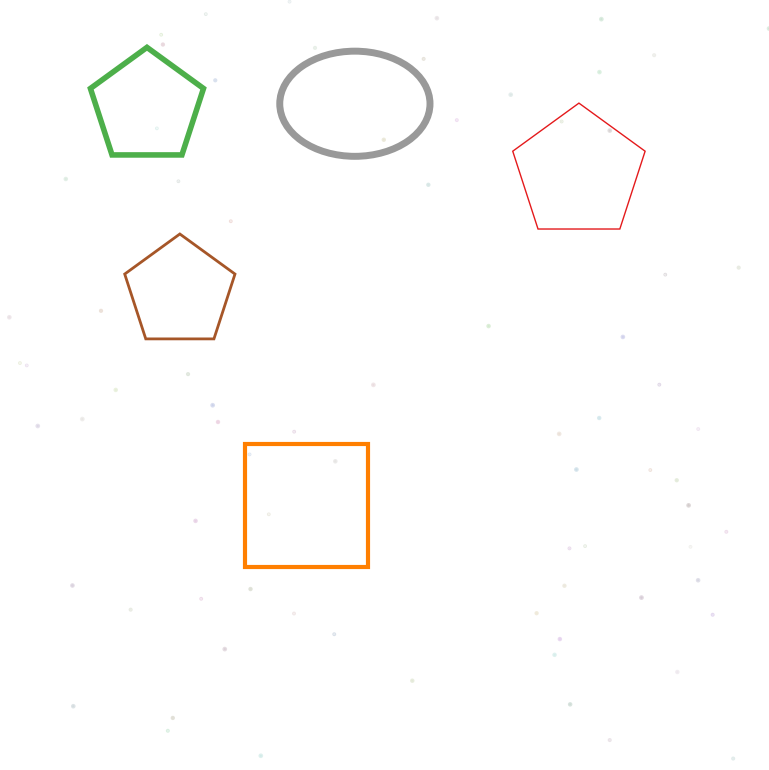[{"shape": "pentagon", "thickness": 0.5, "radius": 0.45, "center": [0.752, 0.776]}, {"shape": "pentagon", "thickness": 2, "radius": 0.39, "center": [0.191, 0.861]}, {"shape": "square", "thickness": 1.5, "radius": 0.4, "center": [0.398, 0.343]}, {"shape": "pentagon", "thickness": 1, "radius": 0.38, "center": [0.234, 0.621]}, {"shape": "oval", "thickness": 2.5, "radius": 0.49, "center": [0.461, 0.865]}]